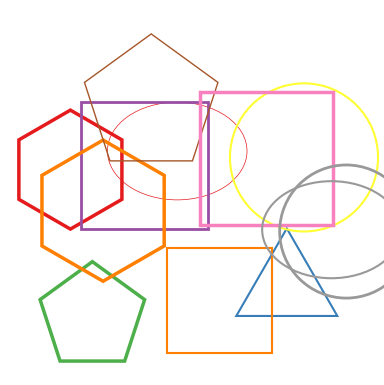[{"shape": "oval", "thickness": 0.5, "radius": 0.91, "center": [0.46, 0.608]}, {"shape": "hexagon", "thickness": 2.5, "radius": 0.77, "center": [0.183, 0.559]}, {"shape": "triangle", "thickness": 1.5, "radius": 0.76, "center": [0.745, 0.255]}, {"shape": "pentagon", "thickness": 2.5, "radius": 0.71, "center": [0.24, 0.178]}, {"shape": "square", "thickness": 2, "radius": 0.82, "center": [0.375, 0.571]}, {"shape": "hexagon", "thickness": 2.5, "radius": 0.92, "center": [0.268, 0.453]}, {"shape": "square", "thickness": 1.5, "radius": 0.68, "center": [0.57, 0.219]}, {"shape": "circle", "thickness": 1.5, "radius": 0.96, "center": [0.79, 0.591]}, {"shape": "pentagon", "thickness": 1, "radius": 0.91, "center": [0.393, 0.73]}, {"shape": "square", "thickness": 2.5, "radius": 0.86, "center": [0.693, 0.589]}, {"shape": "circle", "thickness": 2, "radius": 0.86, "center": [0.899, 0.399]}, {"shape": "oval", "thickness": 1.5, "radius": 0.9, "center": [0.861, 0.403]}]